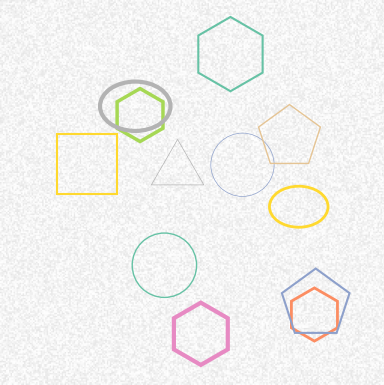[{"shape": "hexagon", "thickness": 1.5, "radius": 0.48, "center": [0.599, 0.86]}, {"shape": "circle", "thickness": 1, "radius": 0.42, "center": [0.427, 0.311]}, {"shape": "hexagon", "thickness": 2, "radius": 0.35, "center": [0.817, 0.183]}, {"shape": "pentagon", "thickness": 1.5, "radius": 0.46, "center": [0.82, 0.21]}, {"shape": "circle", "thickness": 0.5, "radius": 0.41, "center": [0.63, 0.572]}, {"shape": "hexagon", "thickness": 3, "radius": 0.4, "center": [0.522, 0.133]}, {"shape": "hexagon", "thickness": 2.5, "radius": 0.34, "center": [0.364, 0.701]}, {"shape": "oval", "thickness": 2, "radius": 0.38, "center": [0.776, 0.463]}, {"shape": "square", "thickness": 1.5, "radius": 0.39, "center": [0.225, 0.575]}, {"shape": "pentagon", "thickness": 1, "radius": 0.42, "center": [0.752, 0.644]}, {"shape": "triangle", "thickness": 0.5, "radius": 0.39, "center": [0.461, 0.559]}, {"shape": "oval", "thickness": 3, "radius": 0.46, "center": [0.351, 0.724]}]